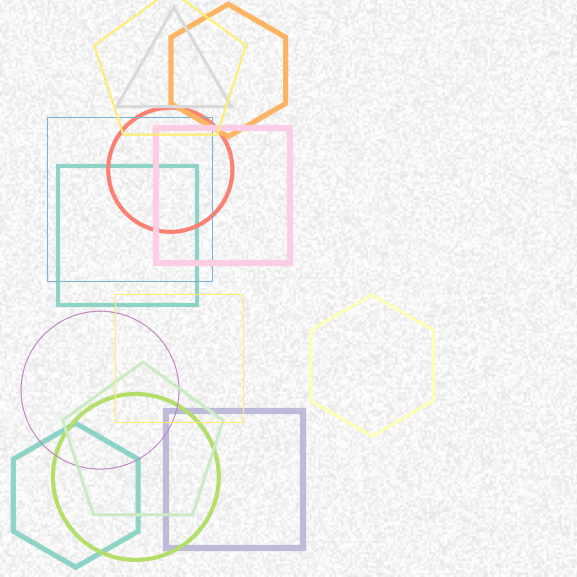[{"shape": "hexagon", "thickness": 2.5, "radius": 0.62, "center": [0.131, 0.142]}, {"shape": "square", "thickness": 2, "radius": 0.6, "center": [0.221, 0.591]}, {"shape": "hexagon", "thickness": 1.5, "radius": 0.61, "center": [0.644, 0.366]}, {"shape": "square", "thickness": 3, "radius": 0.59, "center": [0.406, 0.169]}, {"shape": "circle", "thickness": 2, "radius": 0.54, "center": [0.295, 0.705]}, {"shape": "square", "thickness": 0.5, "radius": 0.71, "center": [0.225, 0.654]}, {"shape": "hexagon", "thickness": 2.5, "radius": 0.57, "center": [0.395, 0.877]}, {"shape": "circle", "thickness": 2, "radius": 0.72, "center": [0.235, 0.173]}, {"shape": "square", "thickness": 3, "radius": 0.58, "center": [0.386, 0.661]}, {"shape": "triangle", "thickness": 1.5, "radius": 0.57, "center": [0.301, 0.872]}, {"shape": "circle", "thickness": 0.5, "radius": 0.68, "center": [0.173, 0.323]}, {"shape": "pentagon", "thickness": 1.5, "radius": 0.73, "center": [0.248, 0.226]}, {"shape": "pentagon", "thickness": 1, "radius": 0.69, "center": [0.295, 0.878]}, {"shape": "square", "thickness": 0.5, "radius": 0.55, "center": [0.31, 0.38]}]